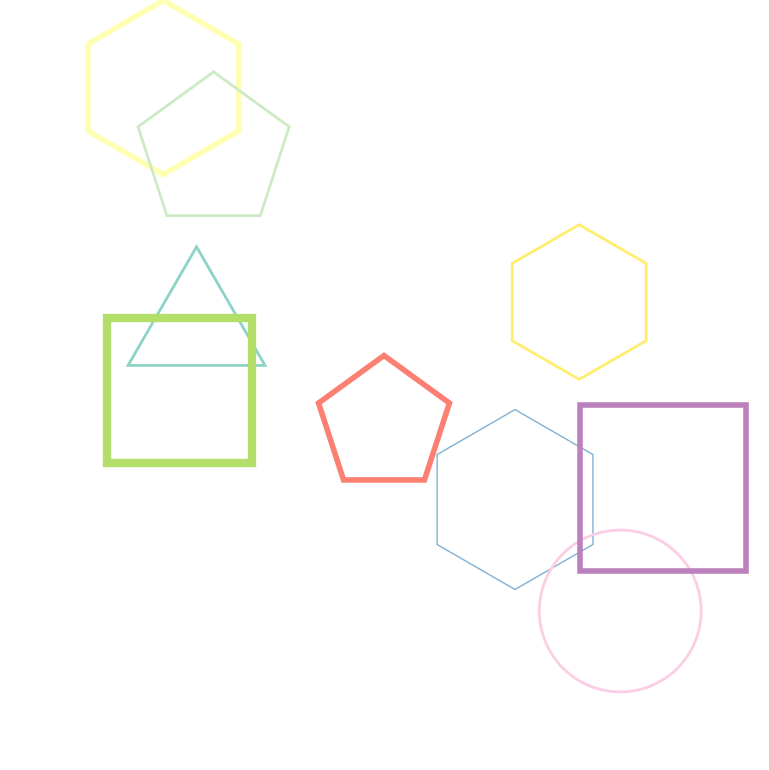[{"shape": "triangle", "thickness": 1, "radius": 0.51, "center": [0.255, 0.577]}, {"shape": "hexagon", "thickness": 2, "radius": 0.56, "center": [0.212, 0.886]}, {"shape": "pentagon", "thickness": 2, "radius": 0.45, "center": [0.499, 0.449]}, {"shape": "hexagon", "thickness": 0.5, "radius": 0.58, "center": [0.669, 0.351]}, {"shape": "square", "thickness": 3, "radius": 0.47, "center": [0.233, 0.493]}, {"shape": "circle", "thickness": 1, "radius": 0.53, "center": [0.806, 0.207]}, {"shape": "square", "thickness": 2, "radius": 0.54, "center": [0.861, 0.366]}, {"shape": "pentagon", "thickness": 1, "radius": 0.52, "center": [0.277, 0.803]}, {"shape": "hexagon", "thickness": 1, "radius": 0.5, "center": [0.752, 0.608]}]